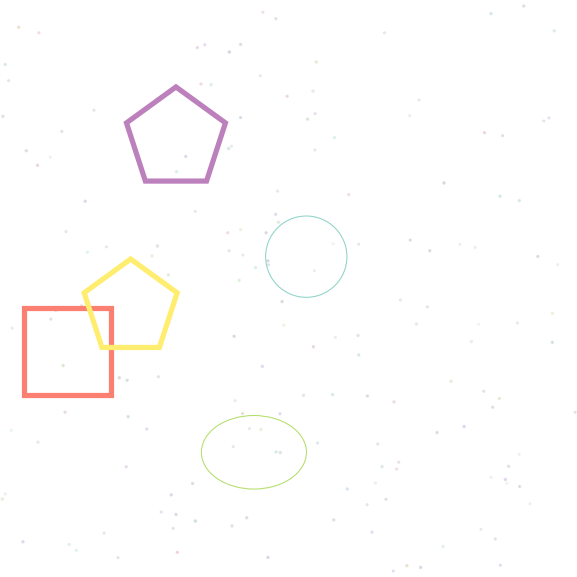[{"shape": "circle", "thickness": 0.5, "radius": 0.35, "center": [0.53, 0.555]}, {"shape": "square", "thickness": 2.5, "radius": 0.38, "center": [0.117, 0.391]}, {"shape": "oval", "thickness": 0.5, "radius": 0.45, "center": [0.44, 0.216]}, {"shape": "pentagon", "thickness": 2.5, "radius": 0.45, "center": [0.305, 0.758]}, {"shape": "pentagon", "thickness": 2.5, "radius": 0.42, "center": [0.226, 0.466]}]